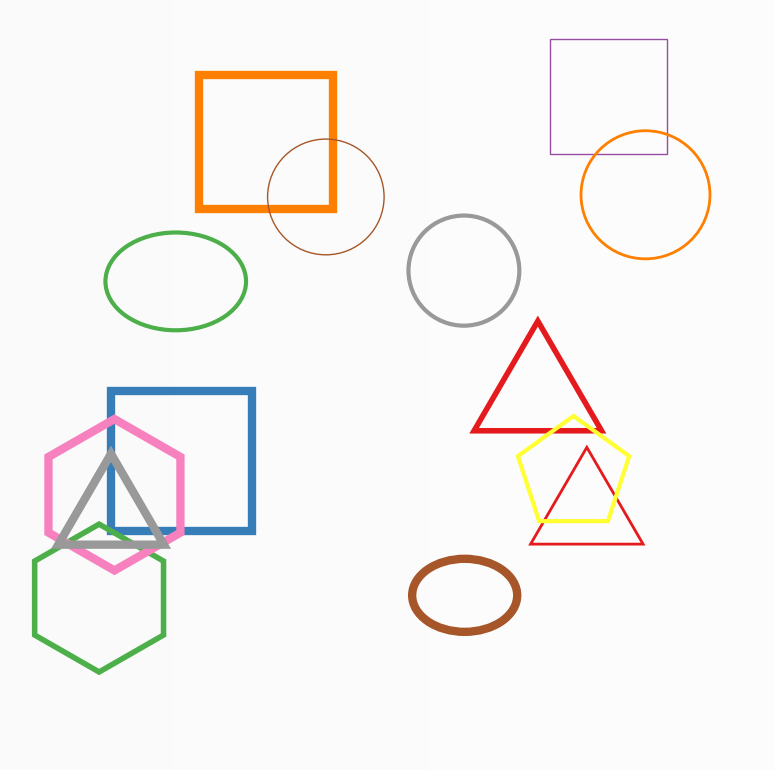[{"shape": "triangle", "thickness": 2, "radius": 0.47, "center": [0.694, 0.488]}, {"shape": "triangle", "thickness": 1, "radius": 0.42, "center": [0.757, 0.335]}, {"shape": "square", "thickness": 3, "radius": 0.45, "center": [0.234, 0.401]}, {"shape": "hexagon", "thickness": 2, "radius": 0.48, "center": [0.128, 0.223]}, {"shape": "oval", "thickness": 1.5, "radius": 0.45, "center": [0.227, 0.635]}, {"shape": "square", "thickness": 0.5, "radius": 0.37, "center": [0.785, 0.875]}, {"shape": "circle", "thickness": 1, "radius": 0.42, "center": [0.833, 0.747]}, {"shape": "square", "thickness": 3, "radius": 0.43, "center": [0.343, 0.815]}, {"shape": "pentagon", "thickness": 1.5, "radius": 0.38, "center": [0.74, 0.384]}, {"shape": "circle", "thickness": 0.5, "radius": 0.38, "center": [0.42, 0.744]}, {"shape": "oval", "thickness": 3, "radius": 0.34, "center": [0.6, 0.227]}, {"shape": "hexagon", "thickness": 3, "radius": 0.49, "center": [0.148, 0.357]}, {"shape": "circle", "thickness": 1.5, "radius": 0.36, "center": [0.599, 0.649]}, {"shape": "triangle", "thickness": 3, "radius": 0.39, "center": [0.143, 0.332]}]